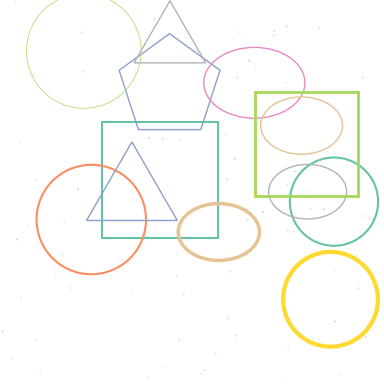[{"shape": "circle", "thickness": 1.5, "radius": 0.57, "center": [0.867, 0.476]}, {"shape": "square", "thickness": 1.5, "radius": 0.75, "center": [0.416, 0.532]}, {"shape": "circle", "thickness": 1.5, "radius": 0.71, "center": [0.237, 0.43]}, {"shape": "triangle", "thickness": 1, "radius": 0.68, "center": [0.343, 0.495]}, {"shape": "pentagon", "thickness": 1, "radius": 0.69, "center": [0.44, 0.775]}, {"shape": "oval", "thickness": 1, "radius": 0.66, "center": [0.661, 0.785]}, {"shape": "square", "thickness": 2, "radius": 0.67, "center": [0.796, 0.625]}, {"shape": "circle", "thickness": 0.5, "radius": 0.74, "center": [0.218, 0.868]}, {"shape": "circle", "thickness": 3, "radius": 0.62, "center": [0.858, 0.223]}, {"shape": "oval", "thickness": 2.5, "radius": 0.53, "center": [0.568, 0.397]}, {"shape": "oval", "thickness": 1, "radius": 0.53, "center": [0.783, 0.674]}, {"shape": "oval", "thickness": 1, "radius": 0.51, "center": [0.799, 0.502]}, {"shape": "triangle", "thickness": 1, "radius": 0.54, "center": [0.441, 0.89]}]